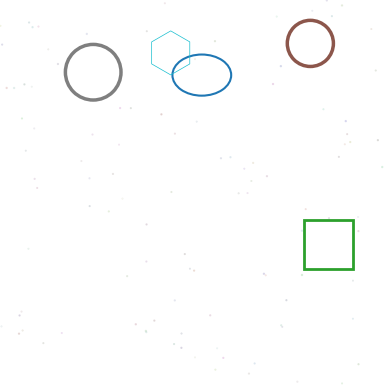[{"shape": "oval", "thickness": 1.5, "radius": 0.38, "center": [0.524, 0.805]}, {"shape": "square", "thickness": 2, "radius": 0.32, "center": [0.853, 0.366]}, {"shape": "circle", "thickness": 2.5, "radius": 0.3, "center": [0.806, 0.887]}, {"shape": "circle", "thickness": 2.5, "radius": 0.36, "center": [0.242, 0.812]}, {"shape": "hexagon", "thickness": 0.5, "radius": 0.29, "center": [0.443, 0.863]}]